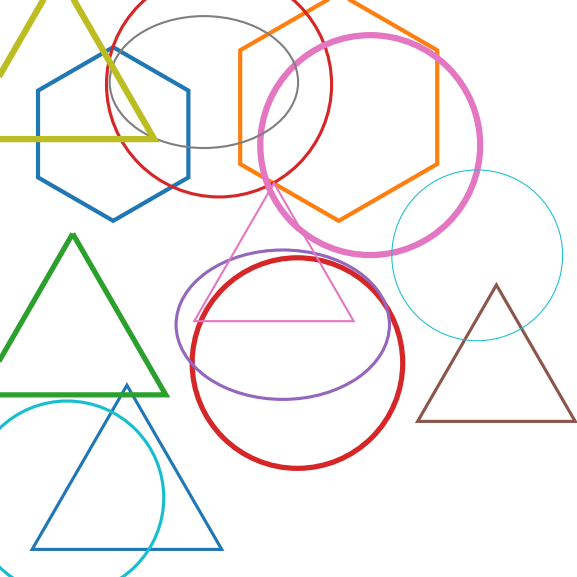[{"shape": "hexagon", "thickness": 2, "radius": 0.75, "center": [0.196, 0.767]}, {"shape": "triangle", "thickness": 1.5, "radius": 0.95, "center": [0.22, 0.143]}, {"shape": "hexagon", "thickness": 2, "radius": 0.98, "center": [0.586, 0.814]}, {"shape": "triangle", "thickness": 2.5, "radius": 0.93, "center": [0.126, 0.408]}, {"shape": "circle", "thickness": 1.5, "radius": 0.97, "center": [0.379, 0.853]}, {"shape": "circle", "thickness": 2.5, "radius": 0.91, "center": [0.515, 0.37]}, {"shape": "oval", "thickness": 1.5, "radius": 0.92, "center": [0.49, 0.437]}, {"shape": "triangle", "thickness": 1.5, "radius": 0.79, "center": [0.86, 0.348]}, {"shape": "triangle", "thickness": 1, "radius": 0.8, "center": [0.474, 0.523]}, {"shape": "circle", "thickness": 3, "radius": 0.95, "center": [0.641, 0.748]}, {"shape": "oval", "thickness": 1, "radius": 0.82, "center": [0.353, 0.857]}, {"shape": "triangle", "thickness": 3, "radius": 0.96, "center": [0.101, 0.854]}, {"shape": "circle", "thickness": 1.5, "radius": 0.84, "center": [0.116, 0.137]}, {"shape": "circle", "thickness": 0.5, "radius": 0.74, "center": [0.826, 0.557]}]